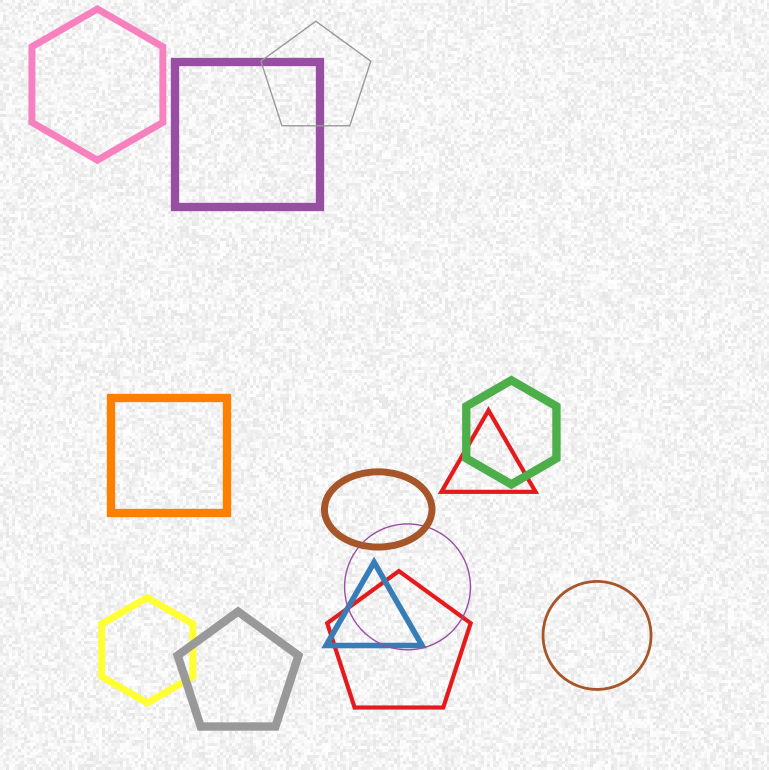[{"shape": "triangle", "thickness": 1.5, "radius": 0.35, "center": [0.634, 0.397]}, {"shape": "pentagon", "thickness": 1.5, "radius": 0.49, "center": [0.518, 0.16]}, {"shape": "triangle", "thickness": 2, "radius": 0.36, "center": [0.486, 0.198]}, {"shape": "hexagon", "thickness": 3, "radius": 0.34, "center": [0.664, 0.439]}, {"shape": "circle", "thickness": 0.5, "radius": 0.41, "center": [0.529, 0.238]}, {"shape": "square", "thickness": 3, "radius": 0.47, "center": [0.322, 0.825]}, {"shape": "square", "thickness": 3, "radius": 0.38, "center": [0.219, 0.409]}, {"shape": "hexagon", "thickness": 2.5, "radius": 0.34, "center": [0.191, 0.155]}, {"shape": "circle", "thickness": 1, "radius": 0.35, "center": [0.775, 0.175]}, {"shape": "oval", "thickness": 2.5, "radius": 0.35, "center": [0.491, 0.338]}, {"shape": "hexagon", "thickness": 2.5, "radius": 0.49, "center": [0.126, 0.89]}, {"shape": "pentagon", "thickness": 0.5, "radius": 0.38, "center": [0.41, 0.897]}, {"shape": "pentagon", "thickness": 3, "radius": 0.41, "center": [0.309, 0.123]}]